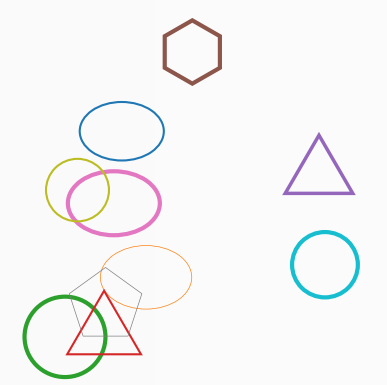[{"shape": "oval", "thickness": 1.5, "radius": 0.54, "center": [0.314, 0.659]}, {"shape": "oval", "thickness": 0.5, "radius": 0.59, "center": [0.377, 0.28]}, {"shape": "circle", "thickness": 3, "radius": 0.52, "center": [0.168, 0.125]}, {"shape": "triangle", "thickness": 1.5, "radius": 0.55, "center": [0.269, 0.135]}, {"shape": "triangle", "thickness": 2.5, "radius": 0.5, "center": [0.823, 0.548]}, {"shape": "hexagon", "thickness": 3, "radius": 0.41, "center": [0.496, 0.865]}, {"shape": "oval", "thickness": 3, "radius": 0.59, "center": [0.294, 0.472]}, {"shape": "pentagon", "thickness": 0.5, "radius": 0.49, "center": [0.272, 0.207]}, {"shape": "circle", "thickness": 1.5, "radius": 0.41, "center": [0.2, 0.506]}, {"shape": "circle", "thickness": 3, "radius": 0.42, "center": [0.839, 0.312]}]